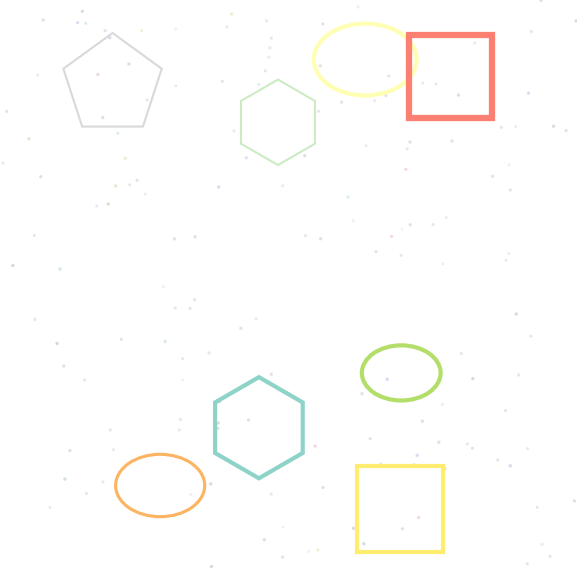[{"shape": "hexagon", "thickness": 2, "radius": 0.44, "center": [0.448, 0.259]}, {"shape": "oval", "thickness": 2, "radius": 0.45, "center": [0.632, 0.896]}, {"shape": "square", "thickness": 3, "radius": 0.36, "center": [0.78, 0.866]}, {"shape": "oval", "thickness": 1.5, "radius": 0.39, "center": [0.277, 0.158]}, {"shape": "oval", "thickness": 2, "radius": 0.34, "center": [0.695, 0.353]}, {"shape": "pentagon", "thickness": 1, "radius": 0.45, "center": [0.195, 0.852]}, {"shape": "hexagon", "thickness": 1, "radius": 0.37, "center": [0.481, 0.787]}, {"shape": "square", "thickness": 2, "radius": 0.37, "center": [0.693, 0.118]}]